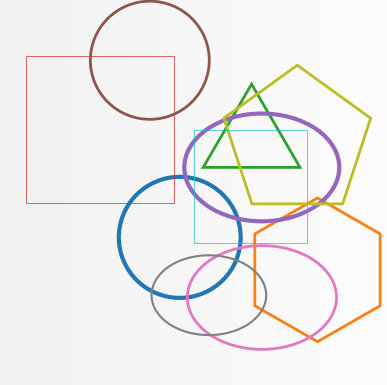[{"shape": "circle", "thickness": 3, "radius": 0.79, "center": [0.464, 0.383]}, {"shape": "hexagon", "thickness": 2, "radius": 0.93, "center": [0.819, 0.299]}, {"shape": "triangle", "thickness": 2, "radius": 0.72, "center": [0.649, 0.637]}, {"shape": "square", "thickness": 0.5, "radius": 0.95, "center": [0.257, 0.663]}, {"shape": "oval", "thickness": 3, "radius": 1.0, "center": [0.676, 0.565]}, {"shape": "circle", "thickness": 2, "radius": 0.77, "center": [0.387, 0.843]}, {"shape": "oval", "thickness": 2, "radius": 0.96, "center": [0.676, 0.227]}, {"shape": "oval", "thickness": 1.5, "radius": 0.74, "center": [0.539, 0.233]}, {"shape": "pentagon", "thickness": 2, "radius": 1.0, "center": [0.767, 0.632]}, {"shape": "square", "thickness": 0.5, "radius": 0.73, "center": [0.646, 0.515]}]